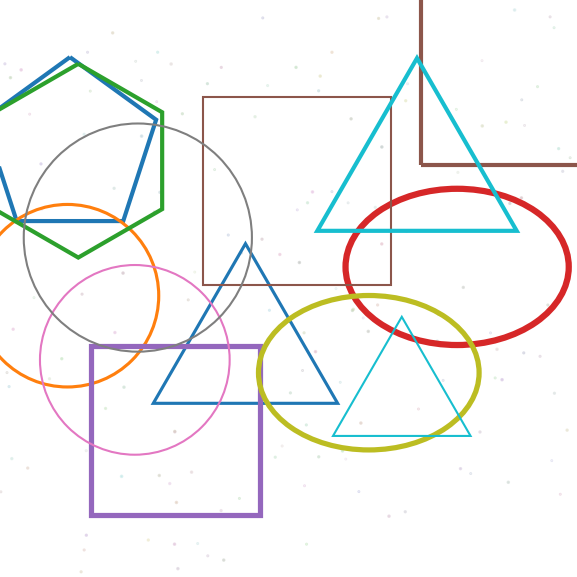[{"shape": "pentagon", "thickness": 2, "radius": 0.78, "center": [0.121, 0.743]}, {"shape": "triangle", "thickness": 1.5, "radius": 0.92, "center": [0.425, 0.393]}, {"shape": "circle", "thickness": 1.5, "radius": 0.79, "center": [0.117, 0.487]}, {"shape": "hexagon", "thickness": 2, "radius": 0.84, "center": [0.136, 0.721]}, {"shape": "oval", "thickness": 3, "radius": 0.97, "center": [0.792, 0.537]}, {"shape": "square", "thickness": 2.5, "radius": 0.73, "center": [0.305, 0.253]}, {"shape": "square", "thickness": 1, "radius": 0.82, "center": [0.514, 0.668]}, {"shape": "square", "thickness": 2, "radius": 0.72, "center": [0.874, 0.858]}, {"shape": "circle", "thickness": 1, "radius": 0.82, "center": [0.233, 0.376]}, {"shape": "circle", "thickness": 1, "radius": 0.99, "center": [0.239, 0.588]}, {"shape": "oval", "thickness": 2.5, "radius": 0.96, "center": [0.639, 0.354]}, {"shape": "triangle", "thickness": 1, "radius": 0.69, "center": [0.696, 0.313]}, {"shape": "triangle", "thickness": 2, "radius": 1.0, "center": [0.722, 0.699]}]